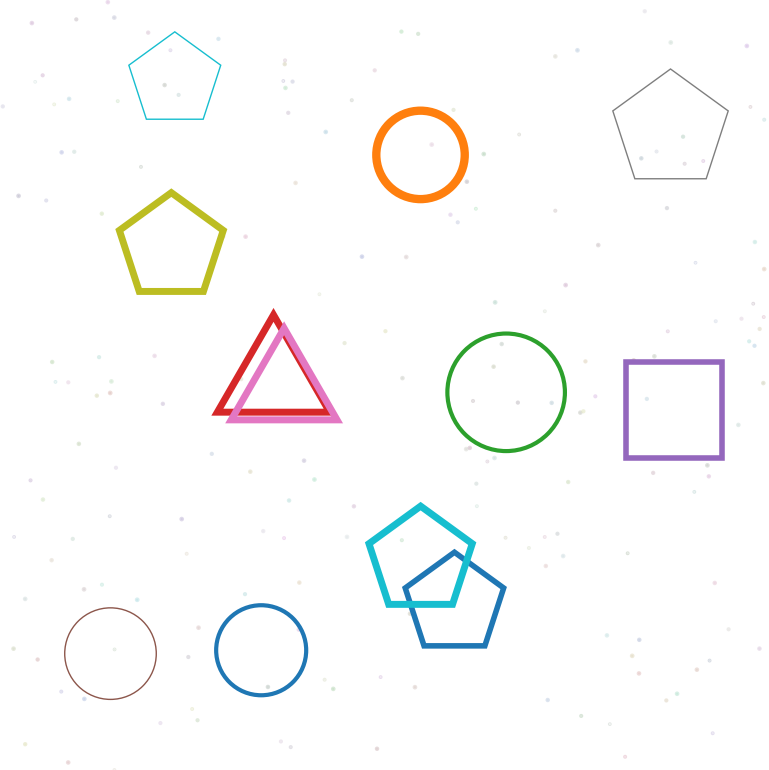[{"shape": "pentagon", "thickness": 2, "radius": 0.34, "center": [0.59, 0.216]}, {"shape": "circle", "thickness": 1.5, "radius": 0.29, "center": [0.339, 0.156]}, {"shape": "circle", "thickness": 3, "radius": 0.29, "center": [0.546, 0.799]}, {"shape": "circle", "thickness": 1.5, "radius": 0.38, "center": [0.657, 0.491]}, {"shape": "triangle", "thickness": 2.5, "radius": 0.42, "center": [0.355, 0.507]}, {"shape": "square", "thickness": 2, "radius": 0.31, "center": [0.875, 0.467]}, {"shape": "circle", "thickness": 0.5, "radius": 0.3, "center": [0.144, 0.151]}, {"shape": "triangle", "thickness": 2.5, "radius": 0.4, "center": [0.369, 0.494]}, {"shape": "pentagon", "thickness": 0.5, "radius": 0.39, "center": [0.871, 0.832]}, {"shape": "pentagon", "thickness": 2.5, "radius": 0.35, "center": [0.222, 0.679]}, {"shape": "pentagon", "thickness": 2.5, "radius": 0.35, "center": [0.546, 0.272]}, {"shape": "pentagon", "thickness": 0.5, "radius": 0.31, "center": [0.227, 0.896]}]